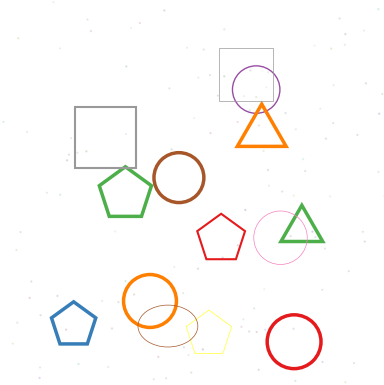[{"shape": "circle", "thickness": 2.5, "radius": 0.35, "center": [0.764, 0.112]}, {"shape": "pentagon", "thickness": 1.5, "radius": 0.33, "center": [0.574, 0.38]}, {"shape": "pentagon", "thickness": 2.5, "radius": 0.3, "center": [0.191, 0.156]}, {"shape": "pentagon", "thickness": 2.5, "radius": 0.36, "center": [0.326, 0.496]}, {"shape": "triangle", "thickness": 2.5, "radius": 0.31, "center": [0.784, 0.404]}, {"shape": "circle", "thickness": 1, "radius": 0.31, "center": [0.665, 0.767]}, {"shape": "triangle", "thickness": 2.5, "radius": 0.37, "center": [0.68, 0.656]}, {"shape": "circle", "thickness": 2.5, "radius": 0.34, "center": [0.39, 0.218]}, {"shape": "pentagon", "thickness": 0.5, "radius": 0.31, "center": [0.543, 0.132]}, {"shape": "oval", "thickness": 0.5, "radius": 0.39, "center": [0.436, 0.153]}, {"shape": "circle", "thickness": 2.5, "radius": 0.32, "center": [0.465, 0.539]}, {"shape": "circle", "thickness": 0.5, "radius": 0.35, "center": [0.729, 0.382]}, {"shape": "square", "thickness": 0.5, "radius": 0.35, "center": [0.639, 0.807]}, {"shape": "square", "thickness": 1.5, "radius": 0.39, "center": [0.274, 0.644]}]